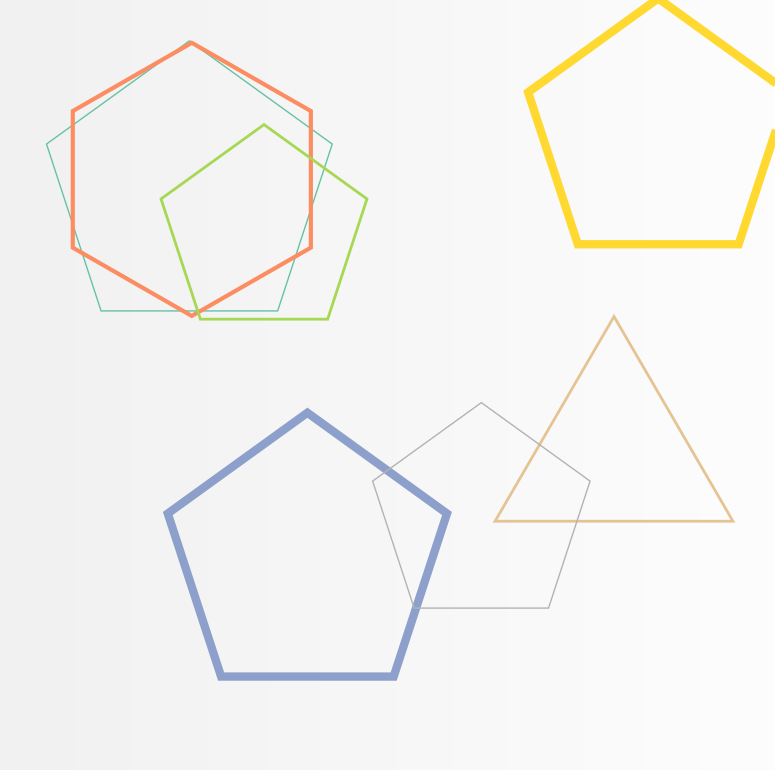[{"shape": "pentagon", "thickness": 0.5, "radius": 0.97, "center": [0.244, 0.753]}, {"shape": "hexagon", "thickness": 1.5, "radius": 0.89, "center": [0.247, 0.767]}, {"shape": "pentagon", "thickness": 3, "radius": 0.95, "center": [0.397, 0.275]}, {"shape": "pentagon", "thickness": 1, "radius": 0.7, "center": [0.341, 0.698]}, {"shape": "pentagon", "thickness": 3, "radius": 0.88, "center": [0.849, 0.826]}, {"shape": "triangle", "thickness": 1, "radius": 0.89, "center": [0.792, 0.412]}, {"shape": "pentagon", "thickness": 0.5, "radius": 0.74, "center": [0.621, 0.33]}]